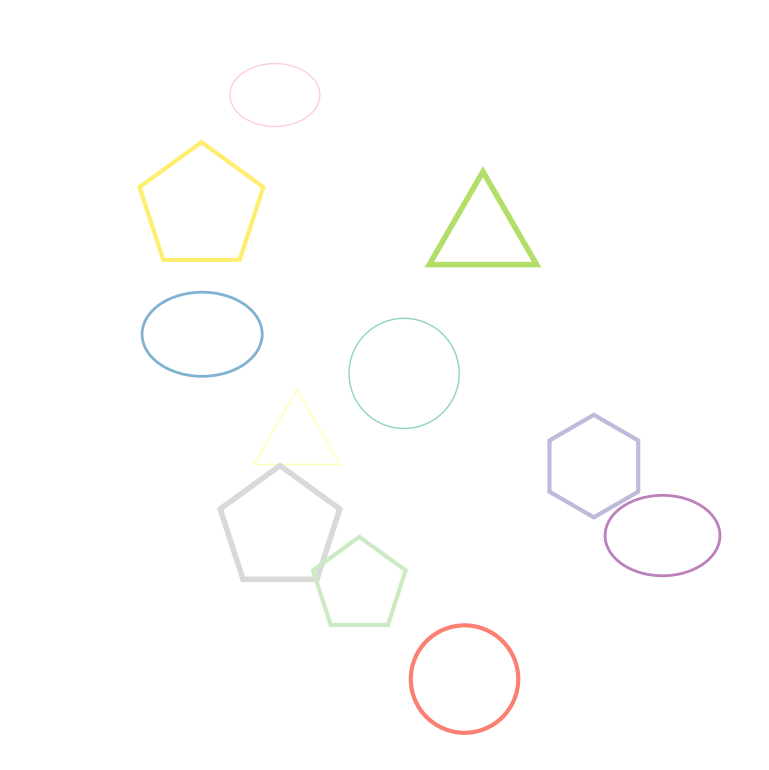[{"shape": "circle", "thickness": 0.5, "radius": 0.36, "center": [0.525, 0.515]}, {"shape": "triangle", "thickness": 0.5, "radius": 0.32, "center": [0.386, 0.429]}, {"shape": "hexagon", "thickness": 1.5, "radius": 0.33, "center": [0.771, 0.395]}, {"shape": "circle", "thickness": 1.5, "radius": 0.35, "center": [0.603, 0.118]}, {"shape": "oval", "thickness": 1, "radius": 0.39, "center": [0.263, 0.566]}, {"shape": "triangle", "thickness": 2, "radius": 0.4, "center": [0.627, 0.697]}, {"shape": "oval", "thickness": 0.5, "radius": 0.29, "center": [0.357, 0.877]}, {"shape": "pentagon", "thickness": 2, "radius": 0.41, "center": [0.364, 0.314]}, {"shape": "oval", "thickness": 1, "radius": 0.37, "center": [0.86, 0.304]}, {"shape": "pentagon", "thickness": 1.5, "radius": 0.32, "center": [0.467, 0.24]}, {"shape": "pentagon", "thickness": 1.5, "radius": 0.42, "center": [0.262, 0.731]}]